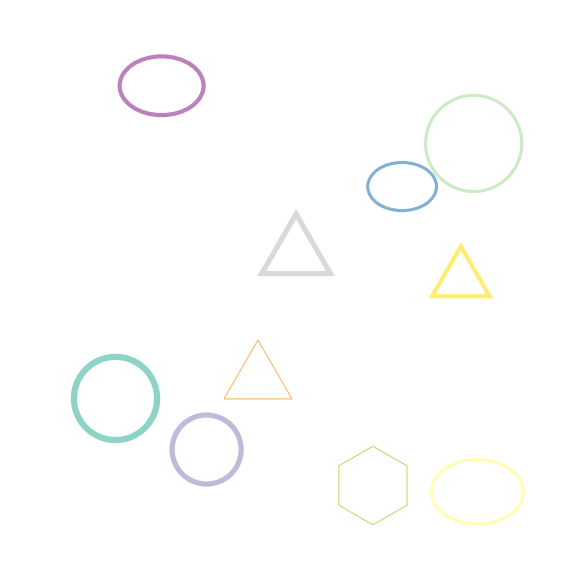[{"shape": "circle", "thickness": 3, "radius": 0.36, "center": [0.2, 0.309]}, {"shape": "oval", "thickness": 1.5, "radius": 0.4, "center": [0.827, 0.147]}, {"shape": "circle", "thickness": 2.5, "radius": 0.3, "center": [0.358, 0.221]}, {"shape": "oval", "thickness": 1.5, "radius": 0.3, "center": [0.696, 0.676]}, {"shape": "triangle", "thickness": 0.5, "radius": 0.34, "center": [0.447, 0.342]}, {"shape": "hexagon", "thickness": 0.5, "radius": 0.34, "center": [0.646, 0.158]}, {"shape": "triangle", "thickness": 2.5, "radius": 0.34, "center": [0.513, 0.56]}, {"shape": "oval", "thickness": 2, "radius": 0.36, "center": [0.28, 0.851]}, {"shape": "circle", "thickness": 1.5, "radius": 0.42, "center": [0.82, 0.751]}, {"shape": "triangle", "thickness": 2, "radius": 0.29, "center": [0.798, 0.515]}]